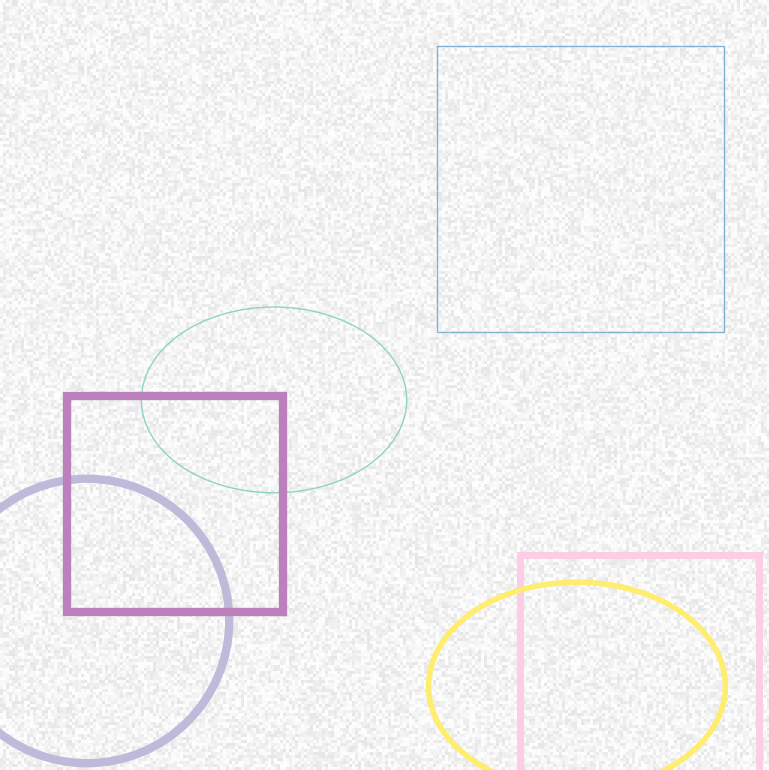[{"shape": "oval", "thickness": 0.5, "radius": 0.86, "center": [0.356, 0.481]}, {"shape": "circle", "thickness": 3, "radius": 0.92, "center": [0.113, 0.194]}, {"shape": "square", "thickness": 0.5, "radius": 0.93, "center": [0.754, 0.754]}, {"shape": "square", "thickness": 2.5, "radius": 0.78, "center": [0.83, 0.124]}, {"shape": "square", "thickness": 3, "radius": 0.7, "center": [0.227, 0.345]}, {"shape": "oval", "thickness": 2, "radius": 0.96, "center": [0.749, 0.109]}]